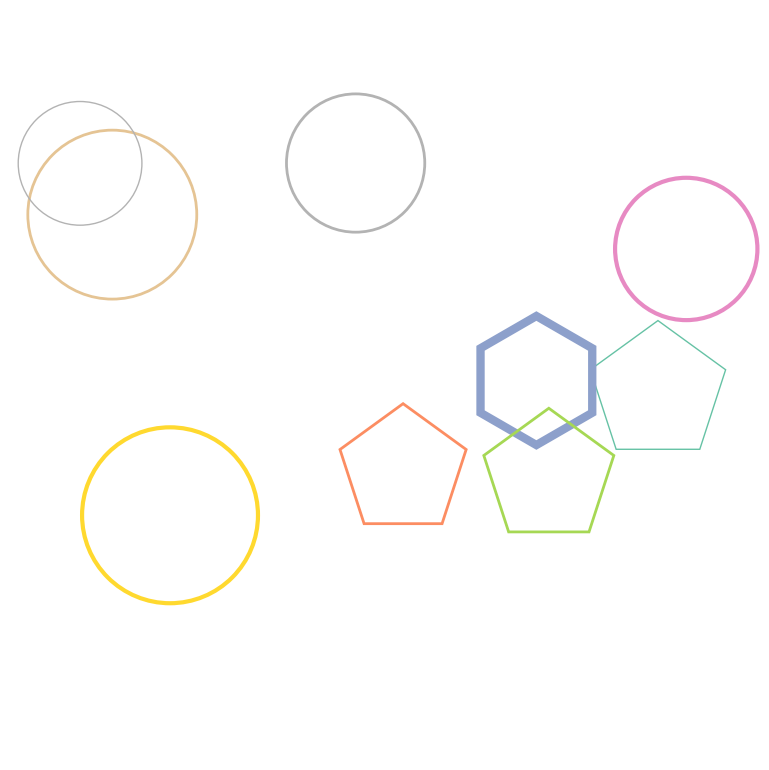[{"shape": "pentagon", "thickness": 0.5, "radius": 0.46, "center": [0.854, 0.491]}, {"shape": "pentagon", "thickness": 1, "radius": 0.43, "center": [0.523, 0.39]}, {"shape": "hexagon", "thickness": 3, "radius": 0.42, "center": [0.697, 0.506]}, {"shape": "circle", "thickness": 1.5, "radius": 0.46, "center": [0.891, 0.677]}, {"shape": "pentagon", "thickness": 1, "radius": 0.44, "center": [0.713, 0.381]}, {"shape": "circle", "thickness": 1.5, "radius": 0.57, "center": [0.221, 0.331]}, {"shape": "circle", "thickness": 1, "radius": 0.55, "center": [0.146, 0.721]}, {"shape": "circle", "thickness": 1, "radius": 0.45, "center": [0.462, 0.788]}, {"shape": "circle", "thickness": 0.5, "radius": 0.4, "center": [0.104, 0.788]}]